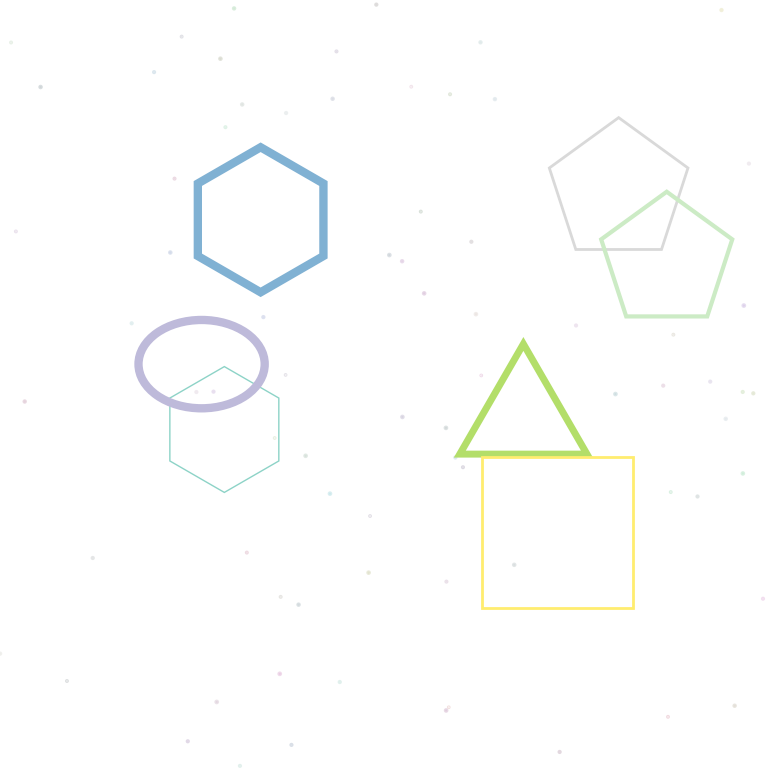[{"shape": "hexagon", "thickness": 0.5, "radius": 0.41, "center": [0.291, 0.442]}, {"shape": "oval", "thickness": 3, "radius": 0.41, "center": [0.262, 0.527]}, {"shape": "hexagon", "thickness": 3, "radius": 0.47, "center": [0.338, 0.715]}, {"shape": "triangle", "thickness": 2.5, "radius": 0.48, "center": [0.68, 0.458]}, {"shape": "pentagon", "thickness": 1, "radius": 0.47, "center": [0.803, 0.753]}, {"shape": "pentagon", "thickness": 1.5, "radius": 0.45, "center": [0.866, 0.661]}, {"shape": "square", "thickness": 1, "radius": 0.49, "center": [0.724, 0.309]}]